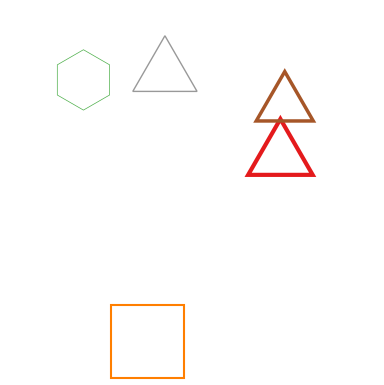[{"shape": "triangle", "thickness": 3, "radius": 0.48, "center": [0.728, 0.594]}, {"shape": "hexagon", "thickness": 0.5, "radius": 0.39, "center": [0.217, 0.792]}, {"shape": "square", "thickness": 1.5, "radius": 0.47, "center": [0.384, 0.113]}, {"shape": "triangle", "thickness": 2.5, "radius": 0.43, "center": [0.74, 0.729]}, {"shape": "triangle", "thickness": 1, "radius": 0.48, "center": [0.428, 0.811]}]